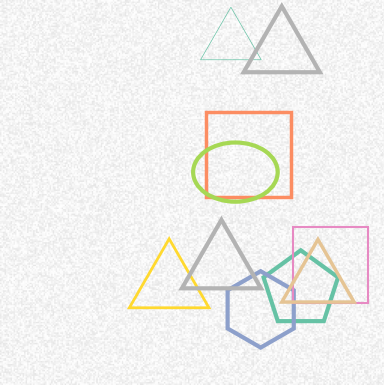[{"shape": "triangle", "thickness": 0.5, "radius": 0.46, "center": [0.6, 0.89]}, {"shape": "pentagon", "thickness": 3, "radius": 0.51, "center": [0.781, 0.248]}, {"shape": "square", "thickness": 2.5, "radius": 0.55, "center": [0.646, 0.599]}, {"shape": "hexagon", "thickness": 3, "radius": 0.5, "center": [0.677, 0.196]}, {"shape": "square", "thickness": 1.5, "radius": 0.49, "center": [0.858, 0.312]}, {"shape": "oval", "thickness": 3, "radius": 0.55, "center": [0.611, 0.553]}, {"shape": "triangle", "thickness": 2, "radius": 0.6, "center": [0.439, 0.26]}, {"shape": "triangle", "thickness": 2.5, "radius": 0.54, "center": [0.826, 0.27]}, {"shape": "triangle", "thickness": 3, "radius": 0.59, "center": [0.575, 0.31]}, {"shape": "triangle", "thickness": 3, "radius": 0.57, "center": [0.732, 0.87]}]